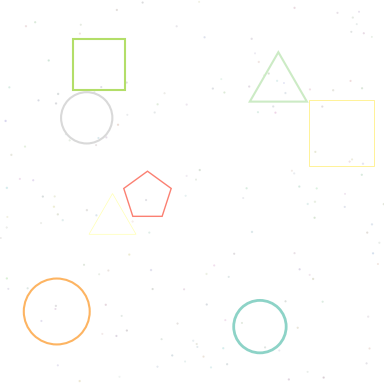[{"shape": "circle", "thickness": 2, "radius": 0.34, "center": [0.675, 0.152]}, {"shape": "triangle", "thickness": 0.5, "radius": 0.35, "center": [0.292, 0.427]}, {"shape": "pentagon", "thickness": 1, "radius": 0.32, "center": [0.383, 0.491]}, {"shape": "circle", "thickness": 1.5, "radius": 0.43, "center": [0.147, 0.191]}, {"shape": "square", "thickness": 1.5, "radius": 0.34, "center": [0.257, 0.833]}, {"shape": "circle", "thickness": 1.5, "radius": 0.33, "center": [0.225, 0.694]}, {"shape": "triangle", "thickness": 1.5, "radius": 0.43, "center": [0.723, 0.779]}, {"shape": "square", "thickness": 0.5, "radius": 0.43, "center": [0.887, 0.654]}]